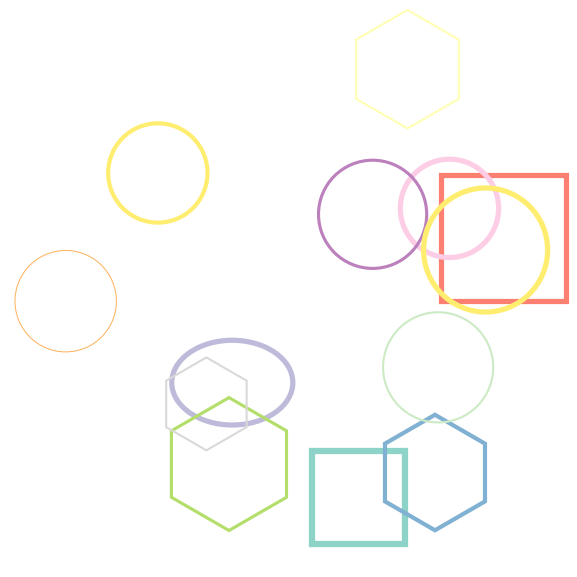[{"shape": "square", "thickness": 3, "radius": 0.4, "center": [0.62, 0.138]}, {"shape": "hexagon", "thickness": 1, "radius": 0.51, "center": [0.706, 0.879]}, {"shape": "oval", "thickness": 2.5, "radius": 0.52, "center": [0.402, 0.337]}, {"shape": "square", "thickness": 2.5, "radius": 0.54, "center": [0.872, 0.587]}, {"shape": "hexagon", "thickness": 2, "radius": 0.5, "center": [0.753, 0.181]}, {"shape": "circle", "thickness": 0.5, "radius": 0.44, "center": [0.114, 0.478]}, {"shape": "hexagon", "thickness": 1.5, "radius": 0.58, "center": [0.396, 0.196]}, {"shape": "circle", "thickness": 2.5, "radius": 0.43, "center": [0.778, 0.638]}, {"shape": "hexagon", "thickness": 1, "radius": 0.4, "center": [0.357, 0.3]}, {"shape": "circle", "thickness": 1.5, "radius": 0.47, "center": [0.645, 0.628]}, {"shape": "circle", "thickness": 1, "radius": 0.48, "center": [0.759, 0.363]}, {"shape": "circle", "thickness": 2, "radius": 0.43, "center": [0.273, 0.7]}, {"shape": "circle", "thickness": 2.5, "radius": 0.54, "center": [0.841, 0.566]}]